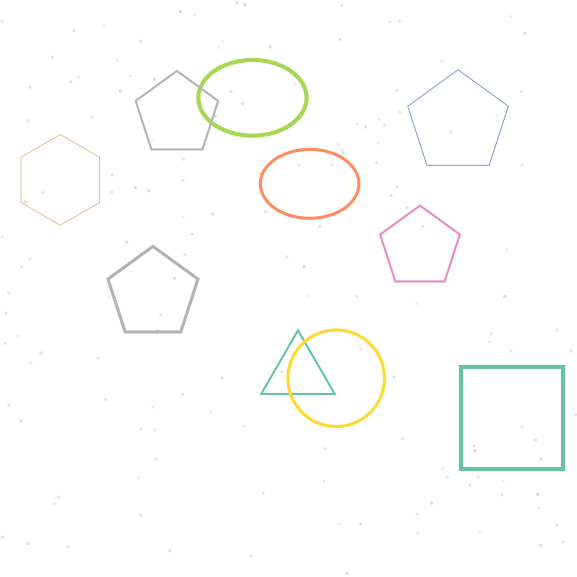[{"shape": "square", "thickness": 2, "radius": 0.44, "center": [0.886, 0.275]}, {"shape": "triangle", "thickness": 1, "radius": 0.37, "center": [0.516, 0.354]}, {"shape": "oval", "thickness": 1.5, "radius": 0.43, "center": [0.536, 0.681]}, {"shape": "pentagon", "thickness": 0.5, "radius": 0.46, "center": [0.793, 0.787]}, {"shape": "pentagon", "thickness": 1, "radius": 0.36, "center": [0.727, 0.571]}, {"shape": "oval", "thickness": 2, "radius": 0.47, "center": [0.437, 0.83]}, {"shape": "circle", "thickness": 1.5, "radius": 0.42, "center": [0.582, 0.344]}, {"shape": "hexagon", "thickness": 0.5, "radius": 0.39, "center": [0.104, 0.688]}, {"shape": "pentagon", "thickness": 1, "radius": 0.38, "center": [0.306, 0.801]}, {"shape": "pentagon", "thickness": 1.5, "radius": 0.41, "center": [0.265, 0.491]}]